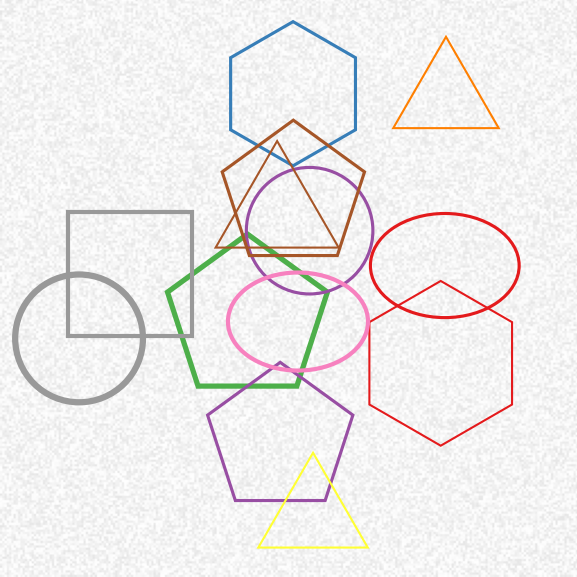[{"shape": "oval", "thickness": 1.5, "radius": 0.64, "center": [0.77, 0.539]}, {"shape": "hexagon", "thickness": 1, "radius": 0.71, "center": [0.763, 0.37]}, {"shape": "hexagon", "thickness": 1.5, "radius": 0.62, "center": [0.507, 0.837]}, {"shape": "pentagon", "thickness": 2.5, "radius": 0.73, "center": [0.428, 0.448]}, {"shape": "circle", "thickness": 1.5, "radius": 0.55, "center": [0.536, 0.6]}, {"shape": "pentagon", "thickness": 1.5, "radius": 0.66, "center": [0.485, 0.239]}, {"shape": "triangle", "thickness": 1, "radius": 0.53, "center": [0.772, 0.83]}, {"shape": "triangle", "thickness": 1, "radius": 0.55, "center": [0.542, 0.106]}, {"shape": "pentagon", "thickness": 1.5, "radius": 0.65, "center": [0.508, 0.661]}, {"shape": "triangle", "thickness": 1, "radius": 0.62, "center": [0.48, 0.632]}, {"shape": "oval", "thickness": 2, "radius": 0.61, "center": [0.516, 0.442]}, {"shape": "circle", "thickness": 3, "radius": 0.55, "center": [0.137, 0.413]}, {"shape": "square", "thickness": 2, "radius": 0.54, "center": [0.225, 0.525]}]